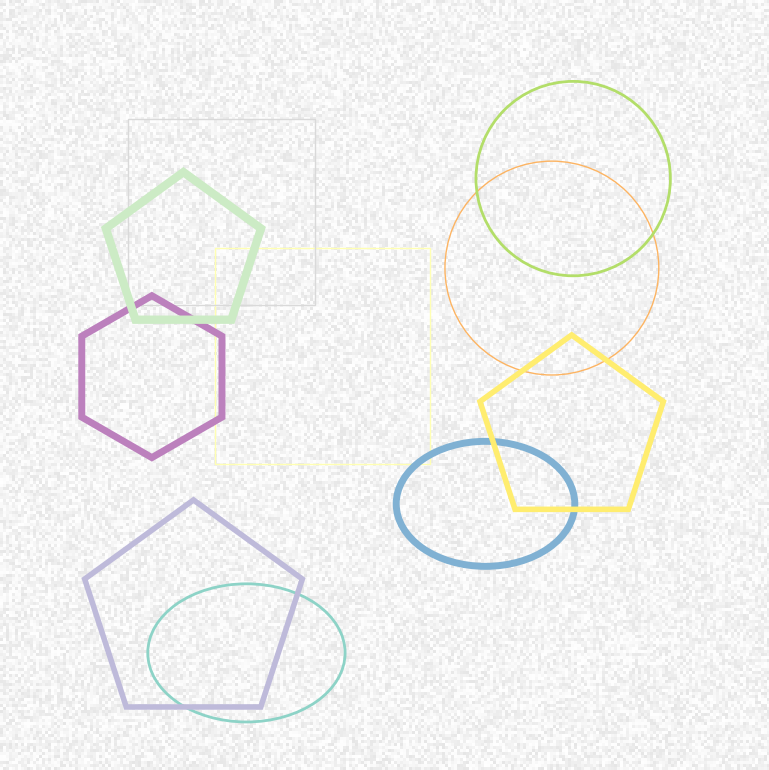[{"shape": "oval", "thickness": 1, "radius": 0.64, "center": [0.32, 0.152]}, {"shape": "square", "thickness": 0.5, "radius": 0.7, "center": [0.419, 0.538]}, {"shape": "pentagon", "thickness": 2, "radius": 0.74, "center": [0.251, 0.202]}, {"shape": "oval", "thickness": 2.5, "radius": 0.58, "center": [0.631, 0.346]}, {"shape": "circle", "thickness": 0.5, "radius": 0.69, "center": [0.717, 0.652]}, {"shape": "circle", "thickness": 1, "radius": 0.63, "center": [0.744, 0.768]}, {"shape": "square", "thickness": 0.5, "radius": 0.6, "center": [0.287, 0.725]}, {"shape": "hexagon", "thickness": 2.5, "radius": 0.53, "center": [0.197, 0.511]}, {"shape": "pentagon", "thickness": 3, "radius": 0.53, "center": [0.238, 0.671]}, {"shape": "pentagon", "thickness": 2, "radius": 0.63, "center": [0.742, 0.44]}]